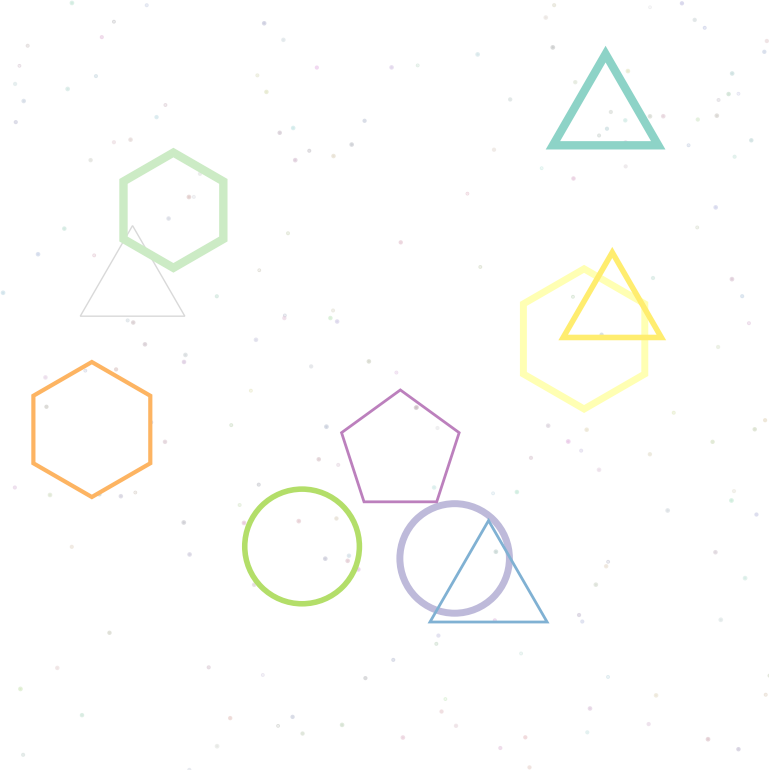[{"shape": "triangle", "thickness": 3, "radius": 0.39, "center": [0.786, 0.851]}, {"shape": "hexagon", "thickness": 2.5, "radius": 0.46, "center": [0.759, 0.56]}, {"shape": "circle", "thickness": 2.5, "radius": 0.36, "center": [0.59, 0.275]}, {"shape": "triangle", "thickness": 1, "radius": 0.44, "center": [0.634, 0.236]}, {"shape": "hexagon", "thickness": 1.5, "radius": 0.44, "center": [0.119, 0.442]}, {"shape": "circle", "thickness": 2, "radius": 0.37, "center": [0.392, 0.29]}, {"shape": "triangle", "thickness": 0.5, "radius": 0.39, "center": [0.172, 0.629]}, {"shape": "pentagon", "thickness": 1, "radius": 0.4, "center": [0.52, 0.413]}, {"shape": "hexagon", "thickness": 3, "radius": 0.37, "center": [0.225, 0.727]}, {"shape": "triangle", "thickness": 2, "radius": 0.37, "center": [0.795, 0.599]}]